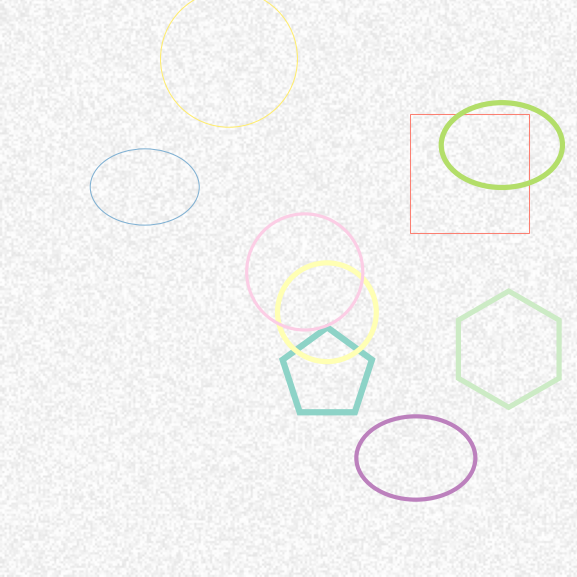[{"shape": "pentagon", "thickness": 3, "radius": 0.41, "center": [0.567, 0.351]}, {"shape": "circle", "thickness": 2.5, "radius": 0.43, "center": [0.566, 0.458]}, {"shape": "square", "thickness": 0.5, "radius": 0.51, "center": [0.813, 0.698]}, {"shape": "oval", "thickness": 0.5, "radius": 0.47, "center": [0.251, 0.675]}, {"shape": "oval", "thickness": 2.5, "radius": 0.52, "center": [0.869, 0.748]}, {"shape": "circle", "thickness": 1.5, "radius": 0.5, "center": [0.528, 0.528]}, {"shape": "oval", "thickness": 2, "radius": 0.52, "center": [0.72, 0.206]}, {"shape": "hexagon", "thickness": 2.5, "radius": 0.5, "center": [0.881, 0.394]}, {"shape": "circle", "thickness": 0.5, "radius": 0.59, "center": [0.397, 0.897]}]